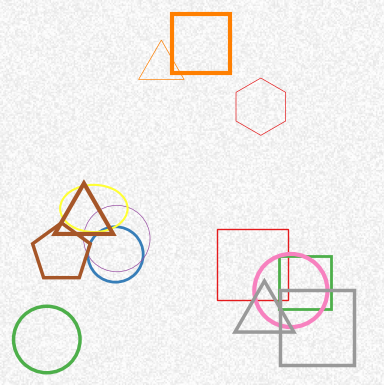[{"shape": "hexagon", "thickness": 0.5, "radius": 0.37, "center": [0.677, 0.723]}, {"shape": "square", "thickness": 1, "radius": 0.46, "center": [0.656, 0.313]}, {"shape": "circle", "thickness": 2, "radius": 0.36, "center": [0.3, 0.339]}, {"shape": "square", "thickness": 2, "radius": 0.34, "center": [0.792, 0.266]}, {"shape": "circle", "thickness": 2.5, "radius": 0.43, "center": [0.122, 0.118]}, {"shape": "circle", "thickness": 0.5, "radius": 0.43, "center": [0.303, 0.38]}, {"shape": "square", "thickness": 3, "radius": 0.38, "center": [0.522, 0.887]}, {"shape": "triangle", "thickness": 0.5, "radius": 0.34, "center": [0.419, 0.828]}, {"shape": "oval", "thickness": 1.5, "radius": 0.44, "center": [0.244, 0.459]}, {"shape": "pentagon", "thickness": 2.5, "radius": 0.39, "center": [0.16, 0.342]}, {"shape": "triangle", "thickness": 3, "radius": 0.44, "center": [0.218, 0.436]}, {"shape": "circle", "thickness": 3, "radius": 0.47, "center": [0.756, 0.245]}, {"shape": "triangle", "thickness": 2.5, "radius": 0.44, "center": [0.687, 0.182]}, {"shape": "square", "thickness": 2.5, "radius": 0.48, "center": [0.823, 0.149]}]